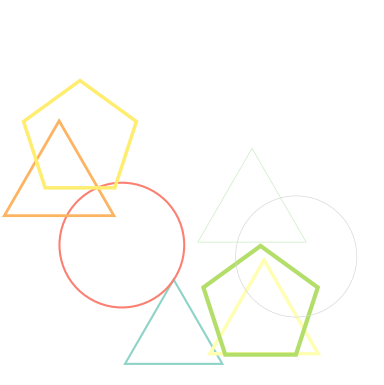[{"shape": "triangle", "thickness": 1.5, "radius": 0.73, "center": [0.451, 0.128]}, {"shape": "triangle", "thickness": 2.5, "radius": 0.81, "center": [0.686, 0.162]}, {"shape": "circle", "thickness": 1.5, "radius": 0.81, "center": [0.316, 0.363]}, {"shape": "triangle", "thickness": 2, "radius": 0.82, "center": [0.154, 0.522]}, {"shape": "pentagon", "thickness": 3, "radius": 0.78, "center": [0.677, 0.205]}, {"shape": "circle", "thickness": 0.5, "radius": 0.79, "center": [0.769, 0.334]}, {"shape": "triangle", "thickness": 0.5, "radius": 0.81, "center": [0.655, 0.452]}, {"shape": "pentagon", "thickness": 2.5, "radius": 0.77, "center": [0.208, 0.637]}]